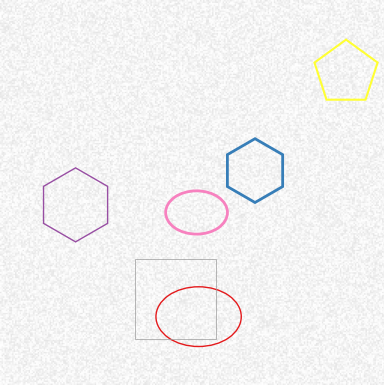[{"shape": "oval", "thickness": 1, "radius": 0.55, "center": [0.516, 0.178]}, {"shape": "hexagon", "thickness": 2, "radius": 0.41, "center": [0.662, 0.557]}, {"shape": "hexagon", "thickness": 1, "radius": 0.48, "center": [0.196, 0.468]}, {"shape": "pentagon", "thickness": 1.5, "radius": 0.43, "center": [0.899, 0.811]}, {"shape": "oval", "thickness": 2, "radius": 0.4, "center": [0.511, 0.448]}, {"shape": "square", "thickness": 0.5, "radius": 0.52, "center": [0.456, 0.224]}]